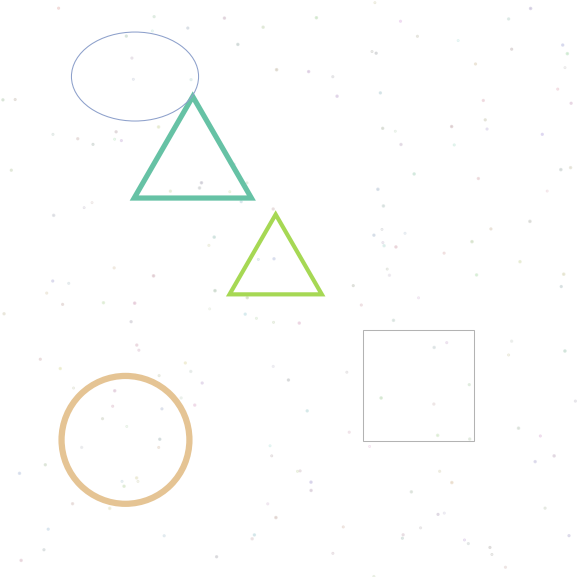[{"shape": "triangle", "thickness": 2.5, "radius": 0.59, "center": [0.334, 0.715]}, {"shape": "oval", "thickness": 0.5, "radius": 0.55, "center": [0.234, 0.867]}, {"shape": "triangle", "thickness": 2, "radius": 0.46, "center": [0.477, 0.536]}, {"shape": "circle", "thickness": 3, "radius": 0.55, "center": [0.217, 0.237]}, {"shape": "square", "thickness": 0.5, "radius": 0.48, "center": [0.724, 0.331]}]